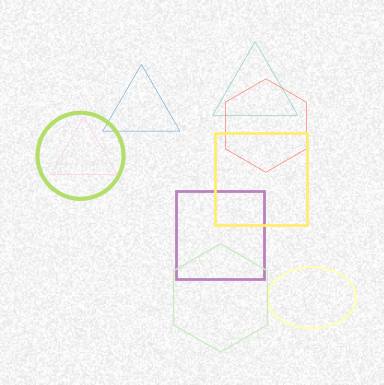[{"shape": "triangle", "thickness": 0.5, "radius": 0.64, "center": [0.663, 0.764]}, {"shape": "oval", "thickness": 1.5, "radius": 0.57, "center": [0.81, 0.227]}, {"shape": "hexagon", "thickness": 0.5, "radius": 0.61, "center": [0.691, 0.674]}, {"shape": "triangle", "thickness": 0.5, "radius": 0.58, "center": [0.367, 0.717]}, {"shape": "circle", "thickness": 3, "radius": 0.56, "center": [0.209, 0.595]}, {"shape": "triangle", "thickness": 0.5, "radius": 0.5, "center": [0.218, 0.597]}, {"shape": "square", "thickness": 2, "radius": 0.57, "center": [0.572, 0.389]}, {"shape": "hexagon", "thickness": 1, "radius": 0.7, "center": [0.573, 0.226]}, {"shape": "square", "thickness": 2, "radius": 0.6, "center": [0.678, 0.536]}]